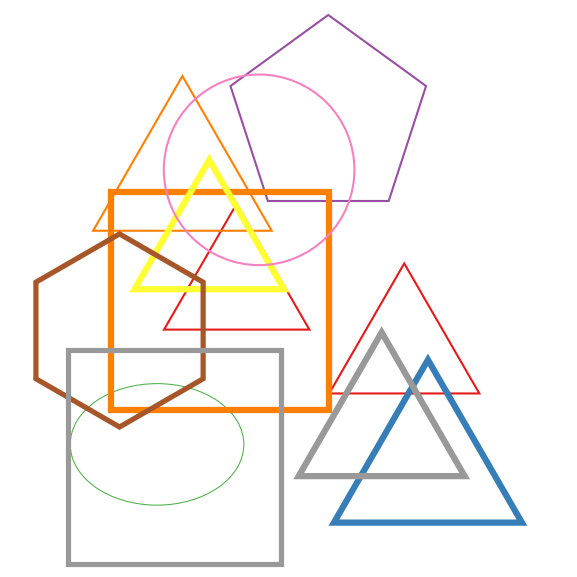[{"shape": "triangle", "thickness": 1, "radius": 0.73, "center": [0.41, 0.501]}, {"shape": "triangle", "thickness": 1, "radius": 0.75, "center": [0.7, 0.393]}, {"shape": "triangle", "thickness": 3, "radius": 0.94, "center": [0.741, 0.188]}, {"shape": "oval", "thickness": 0.5, "radius": 0.75, "center": [0.272, 0.23]}, {"shape": "pentagon", "thickness": 1, "radius": 0.89, "center": [0.568, 0.795]}, {"shape": "triangle", "thickness": 1, "radius": 0.89, "center": [0.316, 0.689]}, {"shape": "square", "thickness": 3, "radius": 0.94, "center": [0.38, 0.478]}, {"shape": "triangle", "thickness": 3, "radius": 0.75, "center": [0.362, 0.573]}, {"shape": "hexagon", "thickness": 2.5, "radius": 0.84, "center": [0.207, 0.427]}, {"shape": "circle", "thickness": 1, "radius": 0.83, "center": [0.449, 0.705]}, {"shape": "square", "thickness": 2.5, "radius": 0.92, "center": [0.302, 0.208]}, {"shape": "triangle", "thickness": 3, "radius": 0.83, "center": [0.661, 0.258]}]